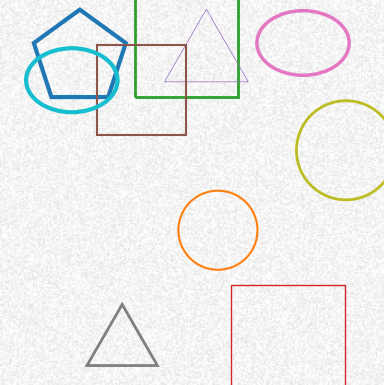[{"shape": "pentagon", "thickness": 3, "radius": 0.63, "center": [0.207, 0.849]}, {"shape": "circle", "thickness": 1.5, "radius": 0.51, "center": [0.566, 0.402]}, {"shape": "square", "thickness": 2, "radius": 0.67, "center": [0.484, 0.882]}, {"shape": "square", "thickness": 1, "radius": 0.74, "center": [0.749, 0.111]}, {"shape": "triangle", "thickness": 0.5, "radius": 0.63, "center": [0.536, 0.85]}, {"shape": "square", "thickness": 1.5, "radius": 0.58, "center": [0.368, 0.766]}, {"shape": "oval", "thickness": 2.5, "radius": 0.6, "center": [0.787, 0.888]}, {"shape": "triangle", "thickness": 2, "radius": 0.53, "center": [0.317, 0.103]}, {"shape": "circle", "thickness": 2, "radius": 0.64, "center": [0.899, 0.61]}, {"shape": "oval", "thickness": 3, "radius": 0.59, "center": [0.187, 0.792]}]